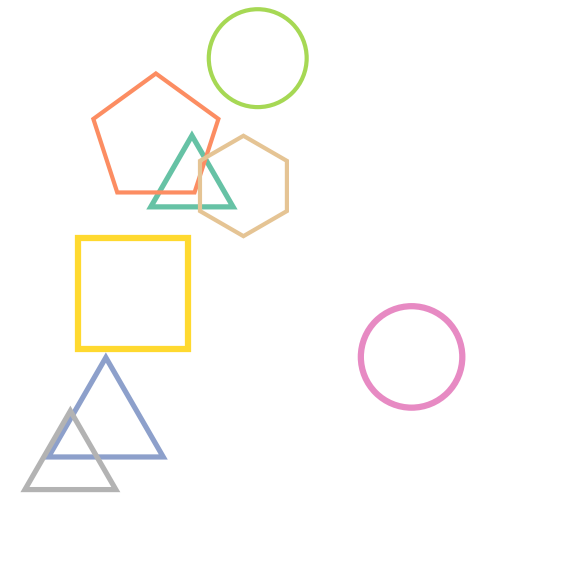[{"shape": "triangle", "thickness": 2.5, "radius": 0.41, "center": [0.332, 0.682]}, {"shape": "pentagon", "thickness": 2, "radius": 0.57, "center": [0.27, 0.758]}, {"shape": "triangle", "thickness": 2.5, "radius": 0.57, "center": [0.183, 0.265]}, {"shape": "circle", "thickness": 3, "radius": 0.44, "center": [0.713, 0.381]}, {"shape": "circle", "thickness": 2, "radius": 0.42, "center": [0.446, 0.898]}, {"shape": "square", "thickness": 3, "radius": 0.48, "center": [0.23, 0.491]}, {"shape": "hexagon", "thickness": 2, "radius": 0.43, "center": [0.422, 0.677]}, {"shape": "triangle", "thickness": 2.5, "radius": 0.45, "center": [0.122, 0.197]}]